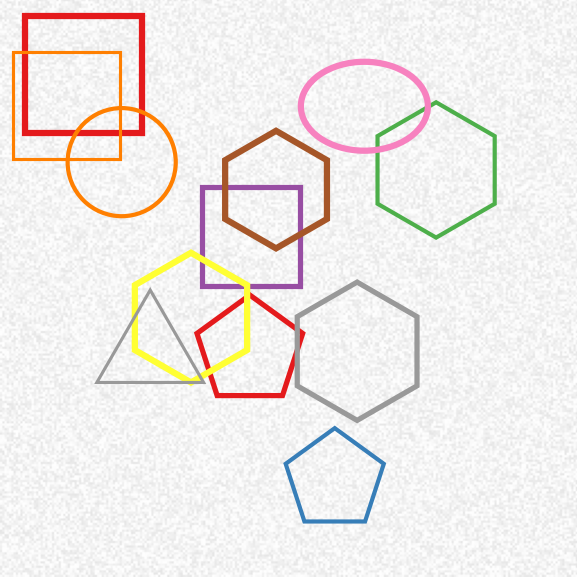[{"shape": "square", "thickness": 3, "radius": 0.51, "center": [0.144, 0.87]}, {"shape": "pentagon", "thickness": 2.5, "radius": 0.48, "center": [0.433, 0.392]}, {"shape": "pentagon", "thickness": 2, "radius": 0.45, "center": [0.58, 0.168]}, {"shape": "hexagon", "thickness": 2, "radius": 0.59, "center": [0.755, 0.705]}, {"shape": "square", "thickness": 2.5, "radius": 0.43, "center": [0.435, 0.59]}, {"shape": "square", "thickness": 1.5, "radius": 0.46, "center": [0.115, 0.817]}, {"shape": "circle", "thickness": 2, "radius": 0.47, "center": [0.211, 0.718]}, {"shape": "hexagon", "thickness": 3, "radius": 0.56, "center": [0.331, 0.449]}, {"shape": "hexagon", "thickness": 3, "radius": 0.51, "center": [0.478, 0.671]}, {"shape": "oval", "thickness": 3, "radius": 0.55, "center": [0.631, 0.815]}, {"shape": "triangle", "thickness": 1.5, "radius": 0.53, "center": [0.26, 0.39]}, {"shape": "hexagon", "thickness": 2.5, "radius": 0.6, "center": [0.618, 0.391]}]